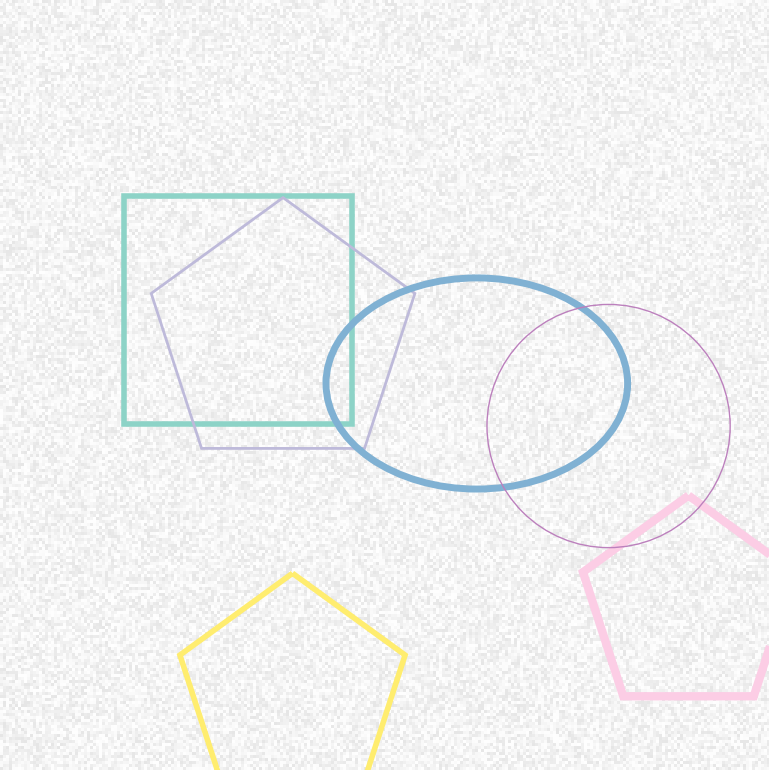[{"shape": "square", "thickness": 2, "radius": 0.74, "center": [0.309, 0.597]}, {"shape": "pentagon", "thickness": 1, "radius": 0.9, "center": [0.368, 0.563]}, {"shape": "oval", "thickness": 2.5, "radius": 0.98, "center": [0.619, 0.502]}, {"shape": "pentagon", "thickness": 3, "radius": 0.72, "center": [0.894, 0.212]}, {"shape": "circle", "thickness": 0.5, "radius": 0.79, "center": [0.79, 0.447]}, {"shape": "pentagon", "thickness": 2, "radius": 0.77, "center": [0.38, 0.102]}]